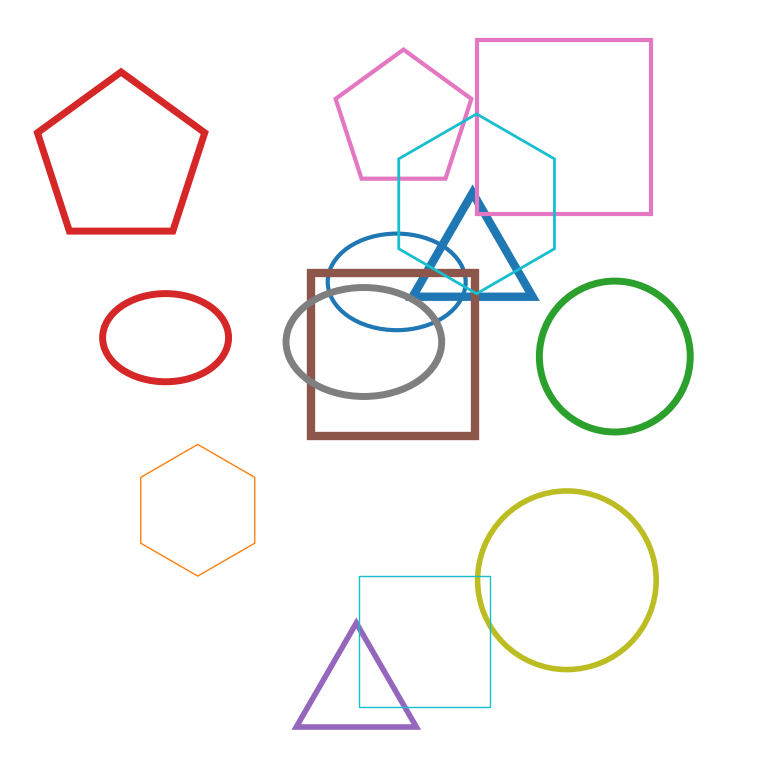[{"shape": "oval", "thickness": 1.5, "radius": 0.45, "center": [0.515, 0.634]}, {"shape": "triangle", "thickness": 3, "radius": 0.45, "center": [0.614, 0.66]}, {"shape": "hexagon", "thickness": 0.5, "radius": 0.43, "center": [0.257, 0.337]}, {"shape": "circle", "thickness": 2.5, "radius": 0.49, "center": [0.798, 0.537]}, {"shape": "pentagon", "thickness": 2.5, "radius": 0.57, "center": [0.157, 0.792]}, {"shape": "oval", "thickness": 2.5, "radius": 0.41, "center": [0.215, 0.561]}, {"shape": "triangle", "thickness": 2, "radius": 0.45, "center": [0.463, 0.101]}, {"shape": "square", "thickness": 3, "radius": 0.53, "center": [0.51, 0.54]}, {"shape": "pentagon", "thickness": 1.5, "radius": 0.46, "center": [0.524, 0.843]}, {"shape": "square", "thickness": 1.5, "radius": 0.56, "center": [0.732, 0.835]}, {"shape": "oval", "thickness": 2.5, "radius": 0.51, "center": [0.473, 0.556]}, {"shape": "circle", "thickness": 2, "radius": 0.58, "center": [0.736, 0.246]}, {"shape": "hexagon", "thickness": 1, "radius": 0.58, "center": [0.619, 0.735]}, {"shape": "square", "thickness": 0.5, "radius": 0.42, "center": [0.551, 0.167]}]